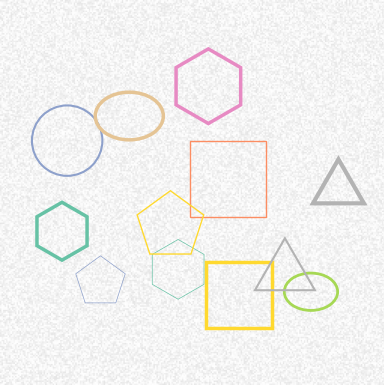[{"shape": "hexagon", "thickness": 0.5, "radius": 0.39, "center": [0.463, 0.3]}, {"shape": "hexagon", "thickness": 2.5, "radius": 0.38, "center": [0.161, 0.399]}, {"shape": "square", "thickness": 1, "radius": 0.49, "center": [0.592, 0.535]}, {"shape": "pentagon", "thickness": 0.5, "radius": 0.34, "center": [0.261, 0.268]}, {"shape": "circle", "thickness": 1.5, "radius": 0.46, "center": [0.174, 0.635]}, {"shape": "hexagon", "thickness": 2.5, "radius": 0.48, "center": [0.541, 0.776]}, {"shape": "oval", "thickness": 2, "radius": 0.35, "center": [0.808, 0.242]}, {"shape": "square", "thickness": 2.5, "radius": 0.42, "center": [0.62, 0.234]}, {"shape": "pentagon", "thickness": 1, "radius": 0.45, "center": [0.443, 0.414]}, {"shape": "oval", "thickness": 2.5, "radius": 0.44, "center": [0.336, 0.699]}, {"shape": "triangle", "thickness": 1.5, "radius": 0.45, "center": [0.74, 0.291]}, {"shape": "triangle", "thickness": 3, "radius": 0.38, "center": [0.879, 0.51]}]